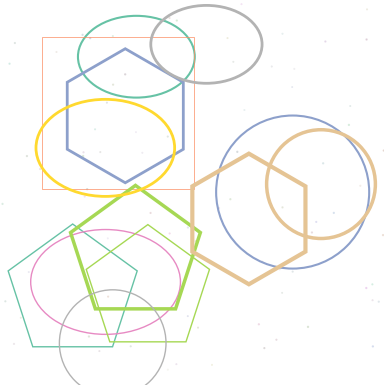[{"shape": "oval", "thickness": 1.5, "radius": 0.76, "center": [0.354, 0.853]}, {"shape": "pentagon", "thickness": 1, "radius": 0.88, "center": [0.189, 0.242]}, {"shape": "square", "thickness": 0.5, "radius": 0.99, "center": [0.308, 0.705]}, {"shape": "hexagon", "thickness": 2, "radius": 0.87, "center": [0.325, 0.699]}, {"shape": "circle", "thickness": 1.5, "radius": 0.99, "center": [0.76, 0.501]}, {"shape": "oval", "thickness": 1, "radius": 0.97, "center": [0.274, 0.268]}, {"shape": "pentagon", "thickness": 2.5, "radius": 0.89, "center": [0.352, 0.341]}, {"shape": "pentagon", "thickness": 1, "radius": 0.84, "center": [0.384, 0.248]}, {"shape": "oval", "thickness": 2, "radius": 0.9, "center": [0.274, 0.616]}, {"shape": "hexagon", "thickness": 3, "radius": 0.85, "center": [0.646, 0.431]}, {"shape": "circle", "thickness": 2.5, "radius": 0.71, "center": [0.834, 0.522]}, {"shape": "circle", "thickness": 1, "radius": 0.69, "center": [0.293, 0.109]}, {"shape": "oval", "thickness": 2, "radius": 0.72, "center": [0.536, 0.885]}]